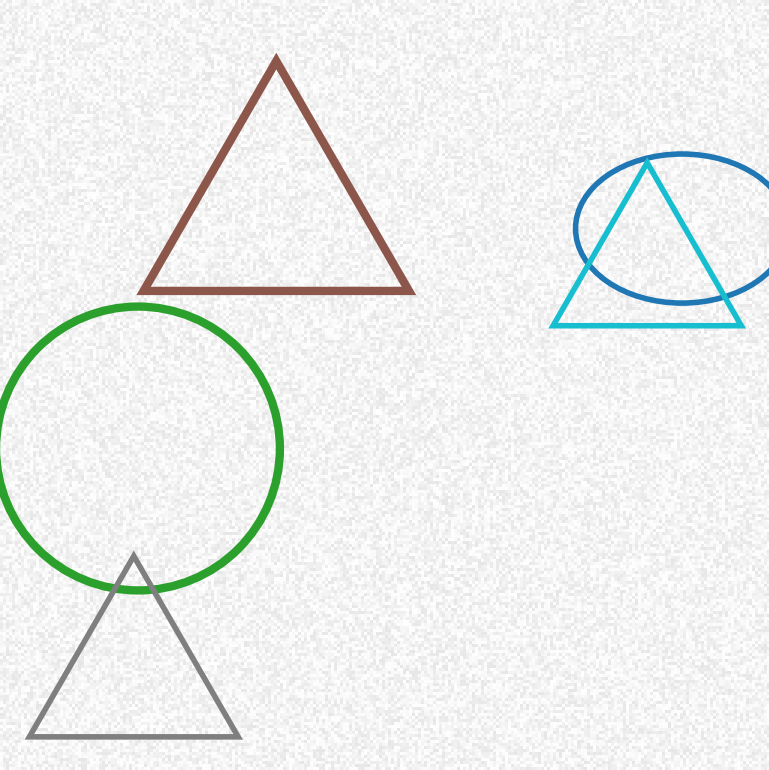[{"shape": "oval", "thickness": 2, "radius": 0.69, "center": [0.886, 0.703]}, {"shape": "circle", "thickness": 3, "radius": 0.92, "center": [0.179, 0.418]}, {"shape": "triangle", "thickness": 3, "radius": 1.0, "center": [0.359, 0.722]}, {"shape": "triangle", "thickness": 2, "radius": 0.78, "center": [0.174, 0.121]}, {"shape": "triangle", "thickness": 2, "radius": 0.71, "center": [0.841, 0.648]}]